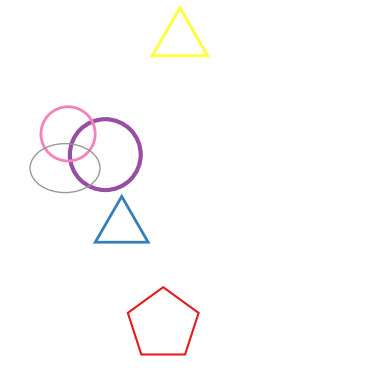[{"shape": "pentagon", "thickness": 1.5, "radius": 0.48, "center": [0.424, 0.157]}, {"shape": "triangle", "thickness": 2, "radius": 0.4, "center": [0.316, 0.411]}, {"shape": "circle", "thickness": 3, "radius": 0.46, "center": [0.273, 0.598]}, {"shape": "triangle", "thickness": 2, "radius": 0.41, "center": [0.467, 0.897]}, {"shape": "circle", "thickness": 2, "radius": 0.35, "center": [0.177, 0.652]}, {"shape": "oval", "thickness": 1, "radius": 0.45, "center": [0.169, 0.563]}]